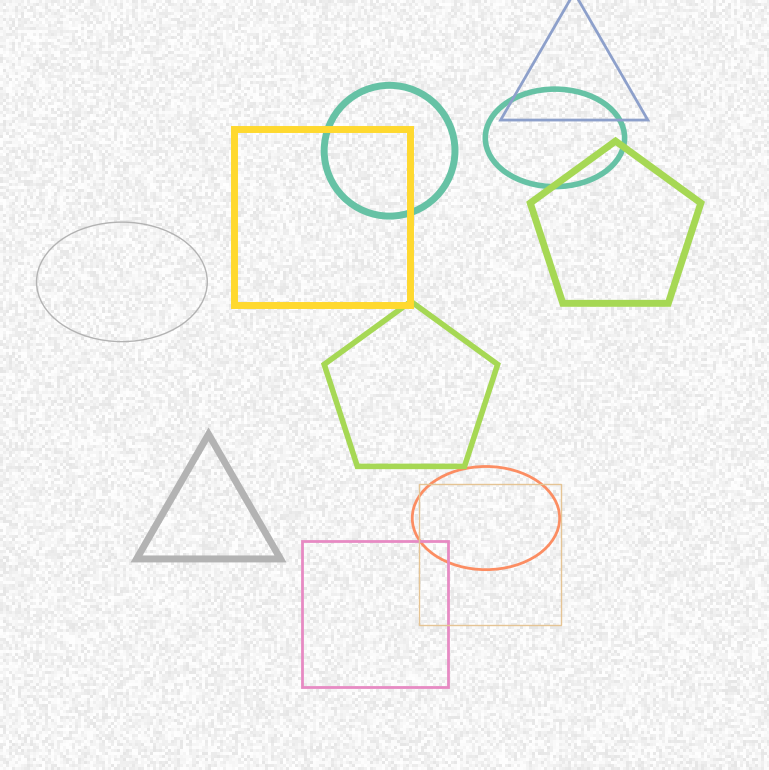[{"shape": "circle", "thickness": 2.5, "radius": 0.42, "center": [0.506, 0.804]}, {"shape": "oval", "thickness": 2, "radius": 0.45, "center": [0.721, 0.821]}, {"shape": "oval", "thickness": 1, "radius": 0.48, "center": [0.631, 0.327]}, {"shape": "triangle", "thickness": 1, "radius": 0.55, "center": [0.746, 0.899]}, {"shape": "square", "thickness": 1, "radius": 0.47, "center": [0.486, 0.202]}, {"shape": "pentagon", "thickness": 2, "radius": 0.59, "center": [0.534, 0.49]}, {"shape": "pentagon", "thickness": 2.5, "radius": 0.58, "center": [0.799, 0.7]}, {"shape": "square", "thickness": 2.5, "radius": 0.57, "center": [0.419, 0.719]}, {"shape": "square", "thickness": 0.5, "radius": 0.46, "center": [0.637, 0.28]}, {"shape": "triangle", "thickness": 2.5, "radius": 0.54, "center": [0.271, 0.328]}, {"shape": "oval", "thickness": 0.5, "radius": 0.55, "center": [0.158, 0.634]}]